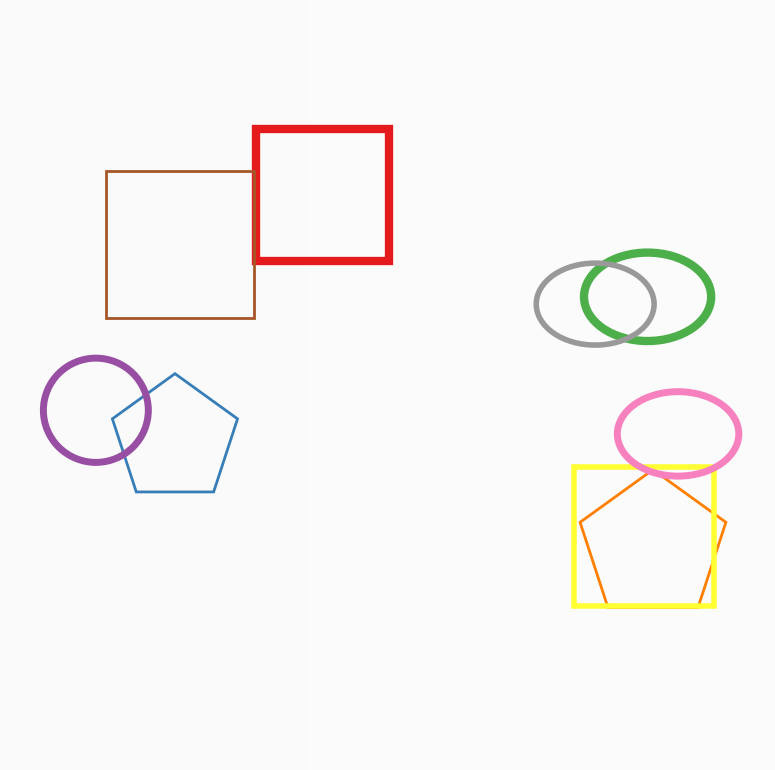[{"shape": "square", "thickness": 3, "radius": 0.43, "center": [0.416, 0.747]}, {"shape": "pentagon", "thickness": 1, "radius": 0.42, "center": [0.226, 0.43]}, {"shape": "oval", "thickness": 3, "radius": 0.41, "center": [0.836, 0.615]}, {"shape": "circle", "thickness": 2.5, "radius": 0.34, "center": [0.124, 0.467]}, {"shape": "pentagon", "thickness": 1, "radius": 0.49, "center": [0.843, 0.291]}, {"shape": "square", "thickness": 2, "radius": 0.45, "center": [0.831, 0.303]}, {"shape": "square", "thickness": 1, "radius": 0.48, "center": [0.232, 0.682]}, {"shape": "oval", "thickness": 2.5, "radius": 0.39, "center": [0.875, 0.436]}, {"shape": "oval", "thickness": 2, "radius": 0.38, "center": [0.768, 0.605]}]